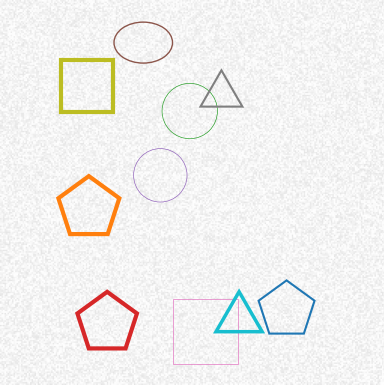[{"shape": "pentagon", "thickness": 1.5, "radius": 0.38, "center": [0.744, 0.195]}, {"shape": "pentagon", "thickness": 3, "radius": 0.42, "center": [0.231, 0.459]}, {"shape": "circle", "thickness": 0.5, "radius": 0.36, "center": [0.493, 0.712]}, {"shape": "pentagon", "thickness": 3, "radius": 0.41, "center": [0.278, 0.161]}, {"shape": "circle", "thickness": 0.5, "radius": 0.35, "center": [0.416, 0.545]}, {"shape": "oval", "thickness": 1, "radius": 0.38, "center": [0.372, 0.889]}, {"shape": "square", "thickness": 0.5, "radius": 0.42, "center": [0.533, 0.139]}, {"shape": "triangle", "thickness": 1.5, "radius": 0.31, "center": [0.575, 0.754]}, {"shape": "square", "thickness": 3, "radius": 0.34, "center": [0.226, 0.776]}, {"shape": "triangle", "thickness": 2.5, "radius": 0.35, "center": [0.621, 0.173]}]